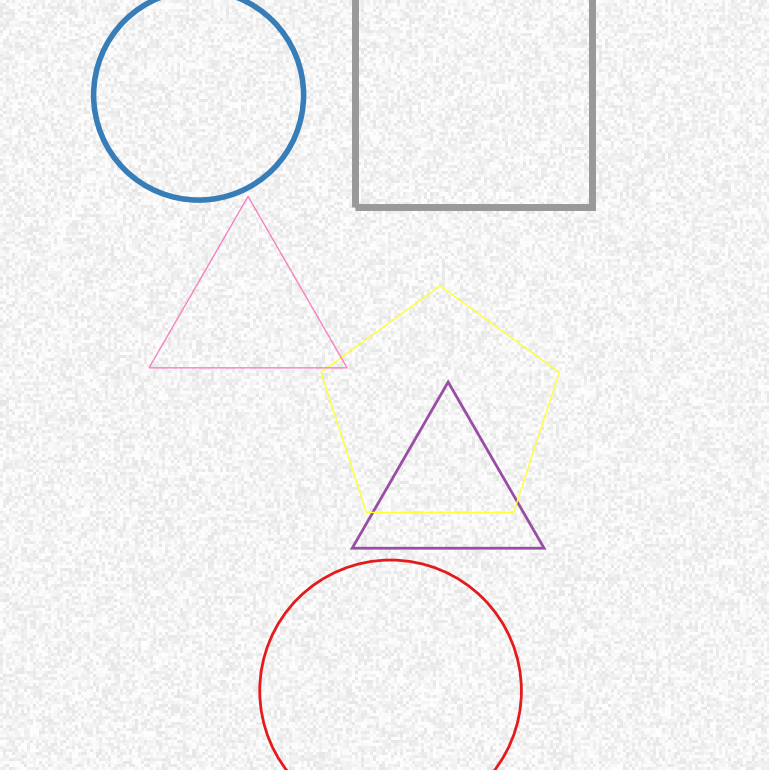[{"shape": "circle", "thickness": 1, "radius": 0.85, "center": [0.507, 0.103]}, {"shape": "circle", "thickness": 2, "radius": 0.68, "center": [0.258, 0.876]}, {"shape": "triangle", "thickness": 1, "radius": 0.72, "center": [0.582, 0.36]}, {"shape": "pentagon", "thickness": 0.5, "radius": 0.81, "center": [0.572, 0.466]}, {"shape": "triangle", "thickness": 0.5, "radius": 0.74, "center": [0.322, 0.597]}, {"shape": "square", "thickness": 2.5, "radius": 0.77, "center": [0.615, 0.885]}]